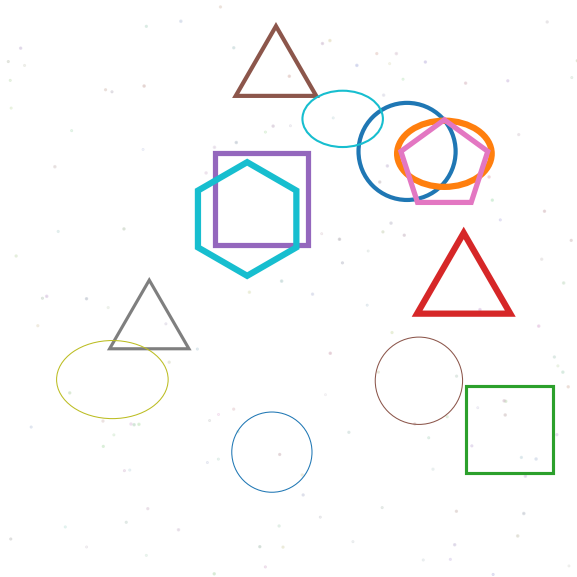[{"shape": "circle", "thickness": 2, "radius": 0.42, "center": [0.705, 0.737]}, {"shape": "circle", "thickness": 0.5, "radius": 0.35, "center": [0.471, 0.216]}, {"shape": "oval", "thickness": 3, "radius": 0.41, "center": [0.77, 0.733]}, {"shape": "square", "thickness": 1.5, "radius": 0.38, "center": [0.882, 0.255]}, {"shape": "triangle", "thickness": 3, "radius": 0.47, "center": [0.803, 0.503]}, {"shape": "square", "thickness": 2.5, "radius": 0.4, "center": [0.453, 0.655]}, {"shape": "circle", "thickness": 0.5, "radius": 0.38, "center": [0.725, 0.34]}, {"shape": "triangle", "thickness": 2, "radius": 0.4, "center": [0.478, 0.873]}, {"shape": "pentagon", "thickness": 2.5, "radius": 0.4, "center": [0.769, 0.713]}, {"shape": "triangle", "thickness": 1.5, "radius": 0.4, "center": [0.258, 0.435]}, {"shape": "oval", "thickness": 0.5, "radius": 0.48, "center": [0.195, 0.342]}, {"shape": "oval", "thickness": 1, "radius": 0.35, "center": [0.593, 0.793]}, {"shape": "hexagon", "thickness": 3, "radius": 0.49, "center": [0.428, 0.62]}]